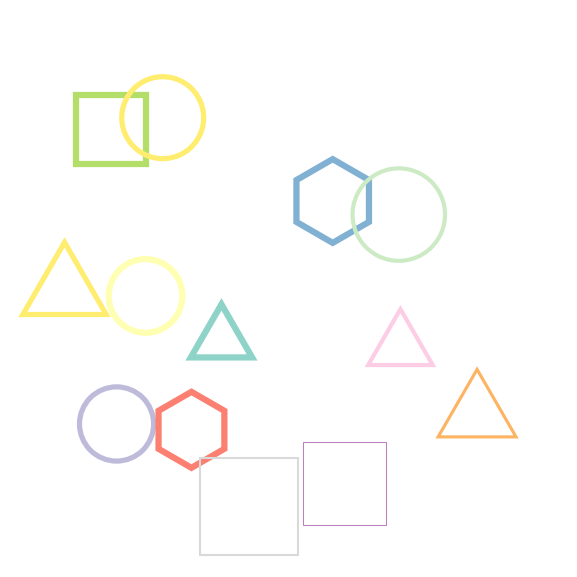[{"shape": "triangle", "thickness": 3, "radius": 0.31, "center": [0.383, 0.411]}, {"shape": "circle", "thickness": 3, "radius": 0.32, "center": [0.252, 0.487]}, {"shape": "circle", "thickness": 2.5, "radius": 0.32, "center": [0.202, 0.265]}, {"shape": "hexagon", "thickness": 3, "radius": 0.33, "center": [0.332, 0.255]}, {"shape": "hexagon", "thickness": 3, "radius": 0.36, "center": [0.576, 0.651]}, {"shape": "triangle", "thickness": 1.5, "radius": 0.39, "center": [0.826, 0.282]}, {"shape": "square", "thickness": 3, "radius": 0.3, "center": [0.192, 0.775]}, {"shape": "triangle", "thickness": 2, "radius": 0.32, "center": [0.693, 0.399]}, {"shape": "square", "thickness": 1, "radius": 0.42, "center": [0.431, 0.122]}, {"shape": "square", "thickness": 0.5, "radius": 0.36, "center": [0.597, 0.161]}, {"shape": "circle", "thickness": 2, "radius": 0.4, "center": [0.691, 0.628]}, {"shape": "circle", "thickness": 2.5, "radius": 0.35, "center": [0.282, 0.795]}, {"shape": "triangle", "thickness": 2.5, "radius": 0.42, "center": [0.112, 0.496]}]